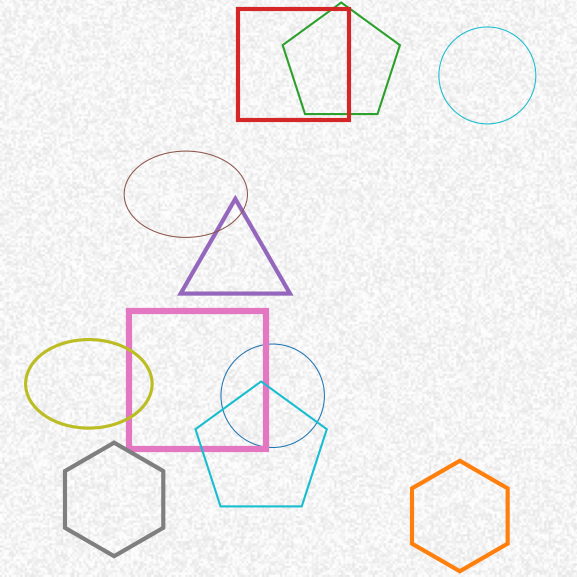[{"shape": "circle", "thickness": 0.5, "radius": 0.45, "center": [0.472, 0.314]}, {"shape": "hexagon", "thickness": 2, "radius": 0.48, "center": [0.796, 0.106]}, {"shape": "pentagon", "thickness": 1, "radius": 0.53, "center": [0.591, 0.888]}, {"shape": "square", "thickness": 2, "radius": 0.48, "center": [0.509, 0.887]}, {"shape": "triangle", "thickness": 2, "radius": 0.55, "center": [0.407, 0.545]}, {"shape": "oval", "thickness": 0.5, "radius": 0.53, "center": [0.322, 0.663]}, {"shape": "square", "thickness": 3, "radius": 0.59, "center": [0.342, 0.341]}, {"shape": "hexagon", "thickness": 2, "radius": 0.49, "center": [0.198, 0.134]}, {"shape": "oval", "thickness": 1.5, "radius": 0.55, "center": [0.154, 0.334]}, {"shape": "pentagon", "thickness": 1, "radius": 0.6, "center": [0.452, 0.219]}, {"shape": "circle", "thickness": 0.5, "radius": 0.42, "center": [0.844, 0.868]}]